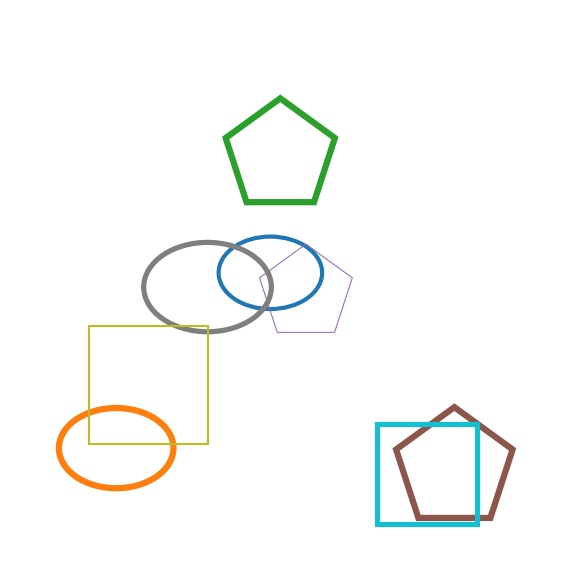[{"shape": "oval", "thickness": 2, "radius": 0.45, "center": [0.468, 0.527]}, {"shape": "oval", "thickness": 3, "radius": 0.5, "center": [0.201, 0.223]}, {"shape": "pentagon", "thickness": 3, "radius": 0.5, "center": [0.485, 0.729]}, {"shape": "pentagon", "thickness": 0.5, "radius": 0.42, "center": [0.53, 0.492]}, {"shape": "pentagon", "thickness": 3, "radius": 0.53, "center": [0.787, 0.188]}, {"shape": "oval", "thickness": 2.5, "radius": 0.55, "center": [0.359, 0.502]}, {"shape": "square", "thickness": 1, "radius": 0.51, "center": [0.257, 0.332]}, {"shape": "square", "thickness": 2.5, "radius": 0.43, "center": [0.739, 0.178]}]